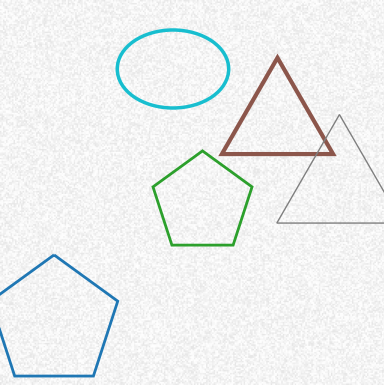[{"shape": "pentagon", "thickness": 2, "radius": 0.87, "center": [0.14, 0.164]}, {"shape": "pentagon", "thickness": 2, "radius": 0.68, "center": [0.526, 0.473]}, {"shape": "triangle", "thickness": 3, "radius": 0.83, "center": [0.721, 0.683]}, {"shape": "triangle", "thickness": 1, "radius": 0.94, "center": [0.882, 0.515]}, {"shape": "oval", "thickness": 2.5, "radius": 0.72, "center": [0.449, 0.821]}]